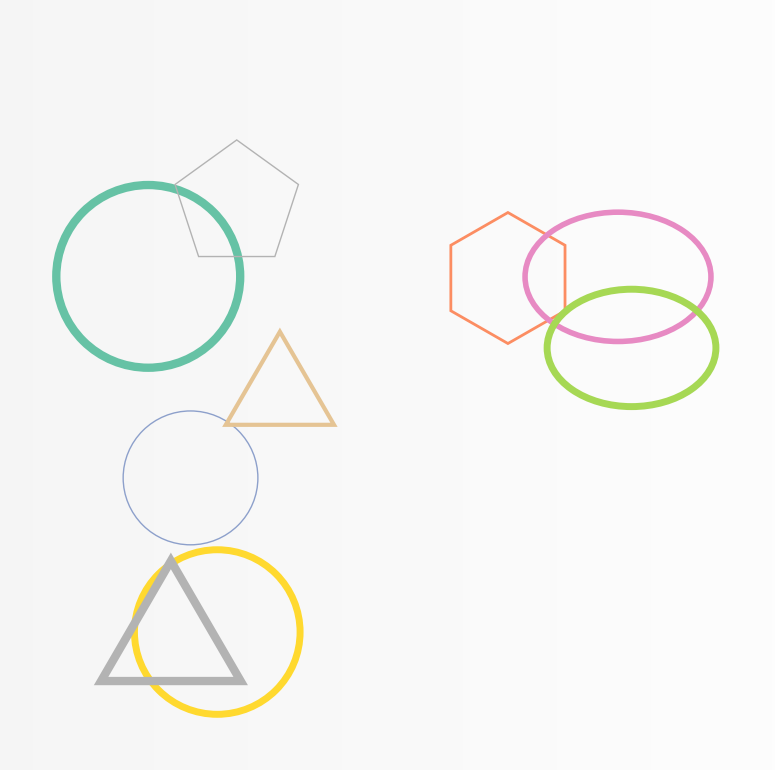[{"shape": "circle", "thickness": 3, "radius": 0.59, "center": [0.191, 0.641]}, {"shape": "hexagon", "thickness": 1, "radius": 0.43, "center": [0.655, 0.639]}, {"shape": "circle", "thickness": 0.5, "radius": 0.43, "center": [0.246, 0.379]}, {"shape": "oval", "thickness": 2, "radius": 0.6, "center": [0.797, 0.64]}, {"shape": "oval", "thickness": 2.5, "radius": 0.54, "center": [0.815, 0.548]}, {"shape": "circle", "thickness": 2.5, "radius": 0.53, "center": [0.28, 0.179]}, {"shape": "triangle", "thickness": 1.5, "radius": 0.4, "center": [0.361, 0.489]}, {"shape": "triangle", "thickness": 3, "radius": 0.52, "center": [0.22, 0.168]}, {"shape": "pentagon", "thickness": 0.5, "radius": 0.42, "center": [0.305, 0.735]}]